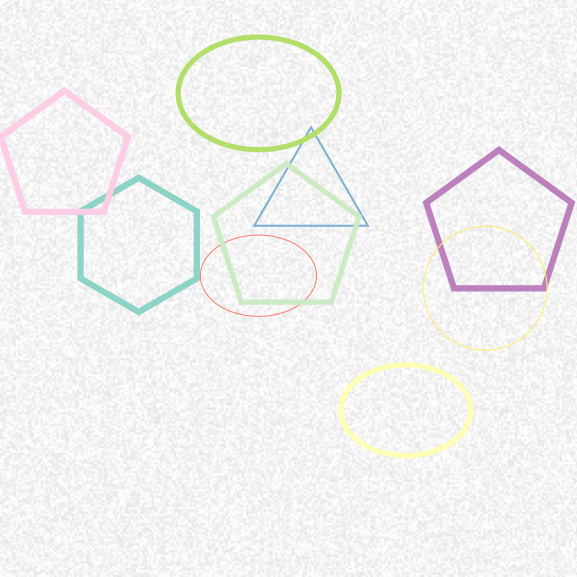[{"shape": "hexagon", "thickness": 3, "radius": 0.58, "center": [0.24, 0.575]}, {"shape": "oval", "thickness": 2.5, "radius": 0.56, "center": [0.703, 0.289]}, {"shape": "oval", "thickness": 0.5, "radius": 0.5, "center": [0.448, 0.522]}, {"shape": "triangle", "thickness": 1, "radius": 0.57, "center": [0.539, 0.665]}, {"shape": "oval", "thickness": 2.5, "radius": 0.7, "center": [0.448, 0.837]}, {"shape": "pentagon", "thickness": 3, "radius": 0.58, "center": [0.112, 0.726]}, {"shape": "pentagon", "thickness": 3, "radius": 0.66, "center": [0.864, 0.607]}, {"shape": "pentagon", "thickness": 2.5, "radius": 0.66, "center": [0.496, 0.583]}, {"shape": "circle", "thickness": 0.5, "radius": 0.54, "center": [0.84, 0.5]}]